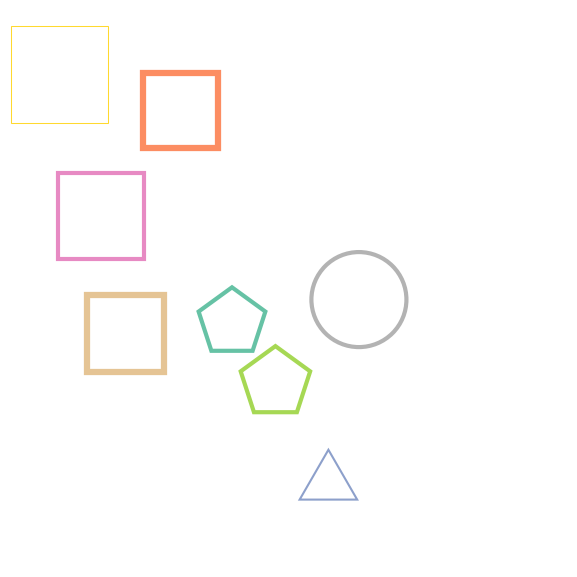[{"shape": "pentagon", "thickness": 2, "radius": 0.3, "center": [0.402, 0.441]}, {"shape": "square", "thickness": 3, "radius": 0.33, "center": [0.313, 0.808]}, {"shape": "triangle", "thickness": 1, "radius": 0.29, "center": [0.569, 0.163]}, {"shape": "square", "thickness": 2, "radius": 0.37, "center": [0.175, 0.625]}, {"shape": "pentagon", "thickness": 2, "radius": 0.32, "center": [0.477, 0.337]}, {"shape": "square", "thickness": 0.5, "radius": 0.42, "center": [0.103, 0.87]}, {"shape": "square", "thickness": 3, "radius": 0.34, "center": [0.218, 0.422]}, {"shape": "circle", "thickness": 2, "radius": 0.41, "center": [0.622, 0.48]}]